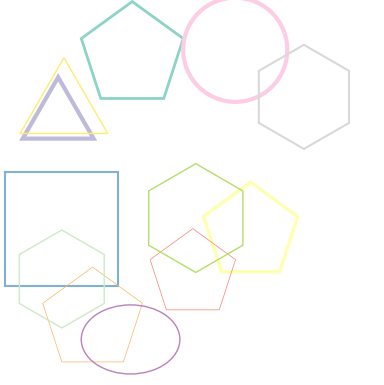[{"shape": "pentagon", "thickness": 2, "radius": 0.7, "center": [0.344, 0.857]}, {"shape": "pentagon", "thickness": 2.5, "radius": 0.64, "center": [0.651, 0.398]}, {"shape": "triangle", "thickness": 3, "radius": 0.53, "center": [0.151, 0.693]}, {"shape": "pentagon", "thickness": 0.5, "radius": 0.58, "center": [0.501, 0.29]}, {"shape": "square", "thickness": 1.5, "radius": 0.74, "center": [0.16, 0.404]}, {"shape": "pentagon", "thickness": 0.5, "radius": 0.68, "center": [0.241, 0.17]}, {"shape": "hexagon", "thickness": 1, "radius": 0.71, "center": [0.509, 0.434]}, {"shape": "circle", "thickness": 3, "radius": 0.68, "center": [0.611, 0.871]}, {"shape": "hexagon", "thickness": 1.5, "radius": 0.68, "center": [0.789, 0.748]}, {"shape": "oval", "thickness": 1, "radius": 0.64, "center": [0.339, 0.118]}, {"shape": "hexagon", "thickness": 1, "radius": 0.64, "center": [0.161, 0.275]}, {"shape": "triangle", "thickness": 1, "radius": 0.66, "center": [0.166, 0.719]}]